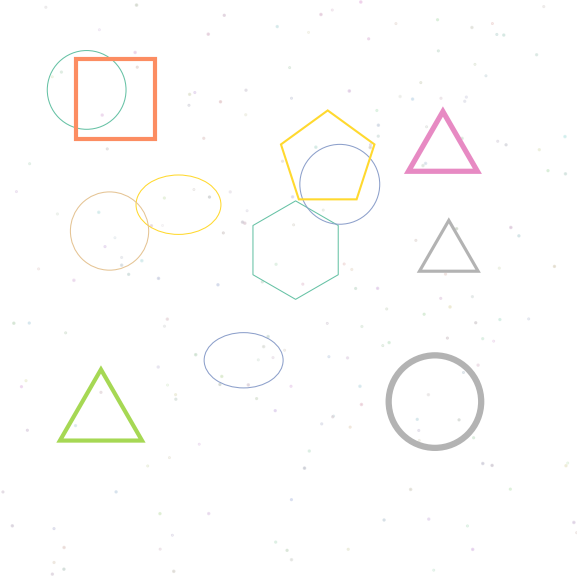[{"shape": "hexagon", "thickness": 0.5, "radius": 0.43, "center": [0.512, 0.566]}, {"shape": "circle", "thickness": 0.5, "radius": 0.34, "center": [0.15, 0.843]}, {"shape": "square", "thickness": 2, "radius": 0.34, "center": [0.2, 0.828]}, {"shape": "oval", "thickness": 0.5, "radius": 0.34, "center": [0.422, 0.375]}, {"shape": "circle", "thickness": 0.5, "radius": 0.35, "center": [0.588, 0.68]}, {"shape": "triangle", "thickness": 2.5, "radius": 0.34, "center": [0.767, 0.737]}, {"shape": "triangle", "thickness": 2, "radius": 0.41, "center": [0.175, 0.277]}, {"shape": "oval", "thickness": 0.5, "radius": 0.37, "center": [0.309, 0.645]}, {"shape": "pentagon", "thickness": 1, "radius": 0.43, "center": [0.567, 0.723]}, {"shape": "circle", "thickness": 0.5, "radius": 0.34, "center": [0.19, 0.599]}, {"shape": "circle", "thickness": 3, "radius": 0.4, "center": [0.753, 0.304]}, {"shape": "triangle", "thickness": 1.5, "radius": 0.29, "center": [0.777, 0.559]}]